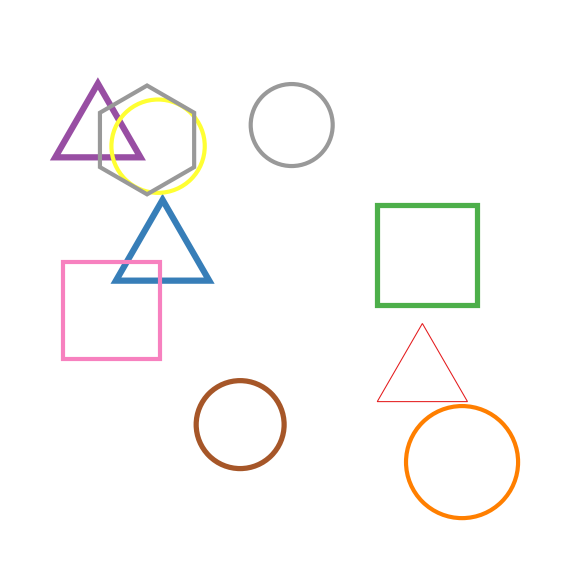[{"shape": "triangle", "thickness": 0.5, "radius": 0.45, "center": [0.731, 0.349]}, {"shape": "triangle", "thickness": 3, "radius": 0.47, "center": [0.282, 0.56]}, {"shape": "square", "thickness": 2.5, "radius": 0.43, "center": [0.739, 0.558]}, {"shape": "triangle", "thickness": 3, "radius": 0.43, "center": [0.17, 0.769]}, {"shape": "circle", "thickness": 2, "radius": 0.49, "center": [0.8, 0.199]}, {"shape": "circle", "thickness": 2, "radius": 0.4, "center": [0.274, 0.746]}, {"shape": "circle", "thickness": 2.5, "radius": 0.38, "center": [0.416, 0.264]}, {"shape": "square", "thickness": 2, "radius": 0.42, "center": [0.193, 0.461]}, {"shape": "circle", "thickness": 2, "radius": 0.35, "center": [0.505, 0.783]}, {"shape": "hexagon", "thickness": 2, "radius": 0.47, "center": [0.255, 0.757]}]